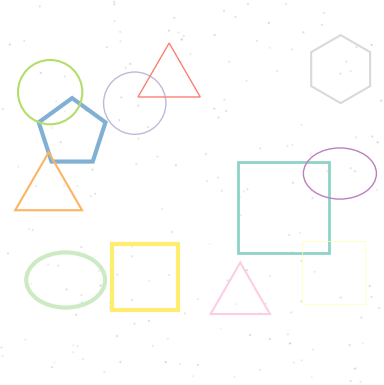[{"shape": "square", "thickness": 2, "radius": 0.59, "center": [0.736, 0.462]}, {"shape": "square", "thickness": 0.5, "radius": 0.41, "center": [0.866, 0.292]}, {"shape": "circle", "thickness": 1, "radius": 0.4, "center": [0.35, 0.732]}, {"shape": "triangle", "thickness": 1, "radius": 0.47, "center": [0.439, 0.795]}, {"shape": "pentagon", "thickness": 3, "radius": 0.46, "center": [0.187, 0.654]}, {"shape": "triangle", "thickness": 1.5, "radius": 0.5, "center": [0.126, 0.504]}, {"shape": "circle", "thickness": 1.5, "radius": 0.42, "center": [0.13, 0.761]}, {"shape": "triangle", "thickness": 1.5, "radius": 0.45, "center": [0.624, 0.229]}, {"shape": "hexagon", "thickness": 1.5, "radius": 0.44, "center": [0.885, 0.82]}, {"shape": "oval", "thickness": 1, "radius": 0.47, "center": [0.883, 0.549]}, {"shape": "oval", "thickness": 3, "radius": 0.51, "center": [0.171, 0.273]}, {"shape": "square", "thickness": 3, "radius": 0.43, "center": [0.377, 0.28]}]